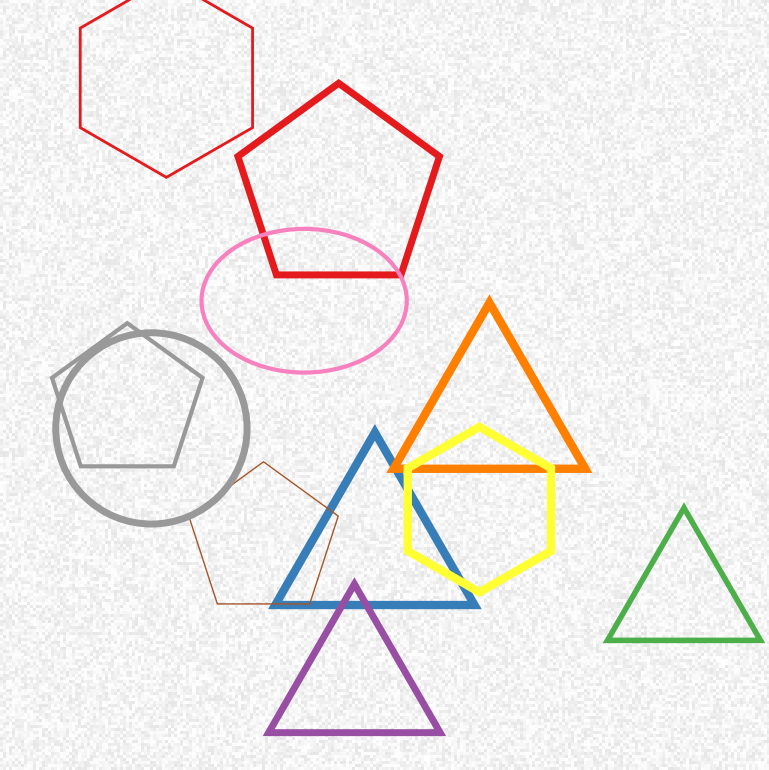[{"shape": "pentagon", "thickness": 2.5, "radius": 0.69, "center": [0.44, 0.754]}, {"shape": "hexagon", "thickness": 1, "radius": 0.65, "center": [0.216, 0.899]}, {"shape": "triangle", "thickness": 3, "radius": 0.75, "center": [0.487, 0.289]}, {"shape": "triangle", "thickness": 2, "radius": 0.57, "center": [0.888, 0.226]}, {"shape": "triangle", "thickness": 2.5, "radius": 0.64, "center": [0.46, 0.113]}, {"shape": "triangle", "thickness": 3, "radius": 0.72, "center": [0.636, 0.463]}, {"shape": "hexagon", "thickness": 3, "radius": 0.54, "center": [0.623, 0.338]}, {"shape": "pentagon", "thickness": 0.5, "radius": 0.51, "center": [0.342, 0.298]}, {"shape": "oval", "thickness": 1.5, "radius": 0.67, "center": [0.395, 0.609]}, {"shape": "pentagon", "thickness": 1.5, "radius": 0.51, "center": [0.165, 0.478]}, {"shape": "circle", "thickness": 2.5, "radius": 0.62, "center": [0.197, 0.444]}]